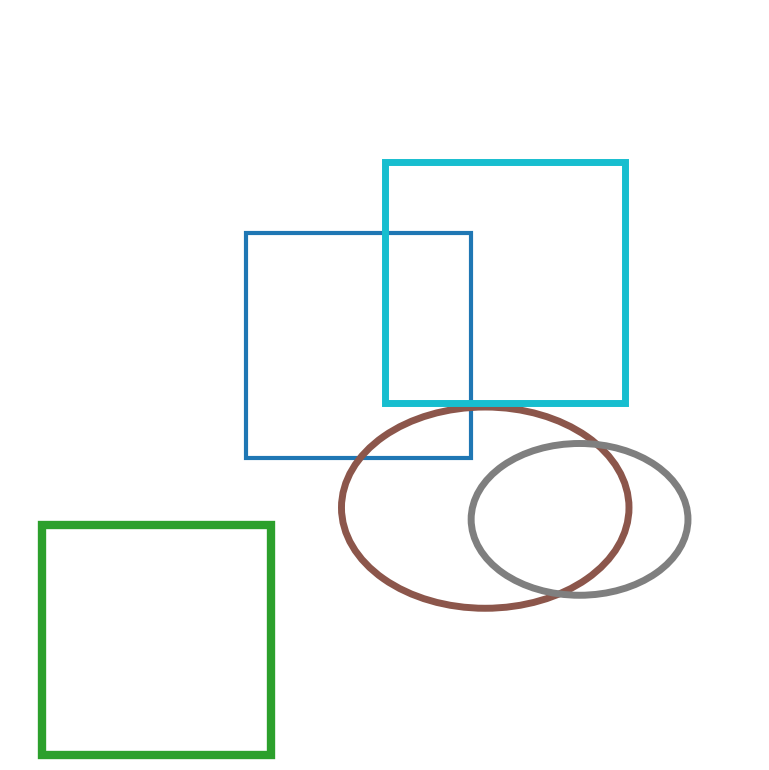[{"shape": "square", "thickness": 1.5, "radius": 0.73, "center": [0.466, 0.551]}, {"shape": "square", "thickness": 3, "radius": 0.74, "center": [0.203, 0.169]}, {"shape": "oval", "thickness": 2.5, "radius": 0.93, "center": [0.63, 0.341]}, {"shape": "oval", "thickness": 2.5, "radius": 0.7, "center": [0.753, 0.325]}, {"shape": "square", "thickness": 2.5, "radius": 0.78, "center": [0.656, 0.633]}]